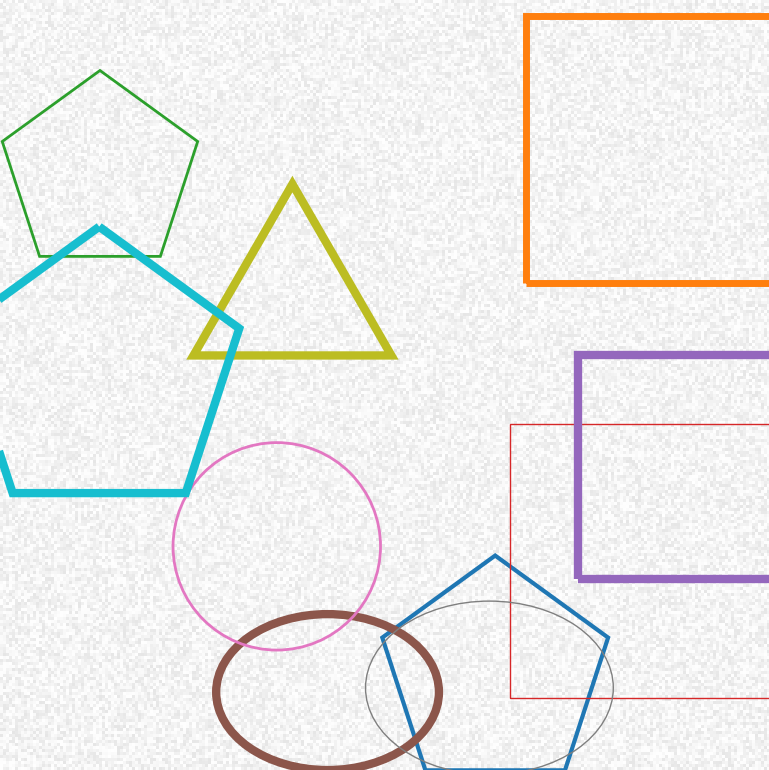[{"shape": "pentagon", "thickness": 1.5, "radius": 0.77, "center": [0.643, 0.124]}, {"shape": "square", "thickness": 2.5, "radius": 0.86, "center": [0.856, 0.806]}, {"shape": "pentagon", "thickness": 1, "radius": 0.67, "center": [0.13, 0.775]}, {"shape": "square", "thickness": 0.5, "radius": 0.89, "center": [0.84, 0.271]}, {"shape": "square", "thickness": 3, "radius": 0.73, "center": [0.897, 0.394]}, {"shape": "oval", "thickness": 3, "radius": 0.72, "center": [0.425, 0.101]}, {"shape": "circle", "thickness": 1, "radius": 0.67, "center": [0.359, 0.29]}, {"shape": "oval", "thickness": 0.5, "radius": 0.8, "center": [0.636, 0.107]}, {"shape": "triangle", "thickness": 3, "radius": 0.74, "center": [0.38, 0.613]}, {"shape": "pentagon", "thickness": 3, "radius": 0.96, "center": [0.129, 0.514]}]